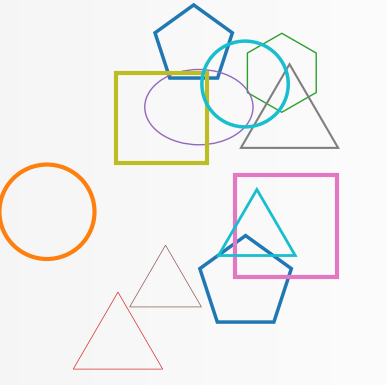[{"shape": "pentagon", "thickness": 2.5, "radius": 0.62, "center": [0.634, 0.264]}, {"shape": "pentagon", "thickness": 2.5, "radius": 0.52, "center": [0.5, 0.882]}, {"shape": "circle", "thickness": 3, "radius": 0.61, "center": [0.121, 0.45]}, {"shape": "hexagon", "thickness": 1, "radius": 0.51, "center": [0.727, 0.811]}, {"shape": "triangle", "thickness": 0.5, "radius": 0.67, "center": [0.304, 0.108]}, {"shape": "oval", "thickness": 1, "radius": 0.7, "center": [0.513, 0.722]}, {"shape": "triangle", "thickness": 0.5, "radius": 0.53, "center": [0.427, 0.256]}, {"shape": "square", "thickness": 3, "radius": 0.66, "center": [0.738, 0.412]}, {"shape": "triangle", "thickness": 1.5, "radius": 0.72, "center": [0.747, 0.688]}, {"shape": "square", "thickness": 3, "radius": 0.59, "center": [0.417, 0.693]}, {"shape": "circle", "thickness": 2.5, "radius": 0.56, "center": [0.632, 0.782]}, {"shape": "triangle", "thickness": 2, "radius": 0.57, "center": [0.663, 0.393]}]